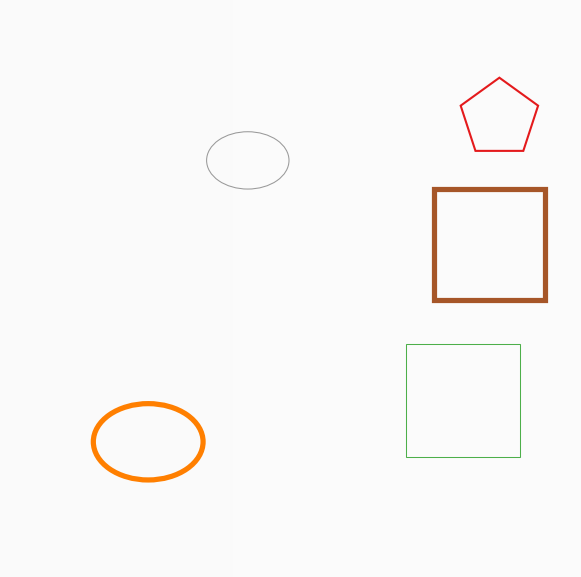[{"shape": "pentagon", "thickness": 1, "radius": 0.35, "center": [0.859, 0.795]}, {"shape": "square", "thickness": 0.5, "radius": 0.49, "center": [0.797, 0.305]}, {"shape": "oval", "thickness": 2.5, "radius": 0.47, "center": [0.255, 0.234]}, {"shape": "square", "thickness": 2.5, "radius": 0.48, "center": [0.842, 0.576]}, {"shape": "oval", "thickness": 0.5, "radius": 0.35, "center": [0.426, 0.721]}]